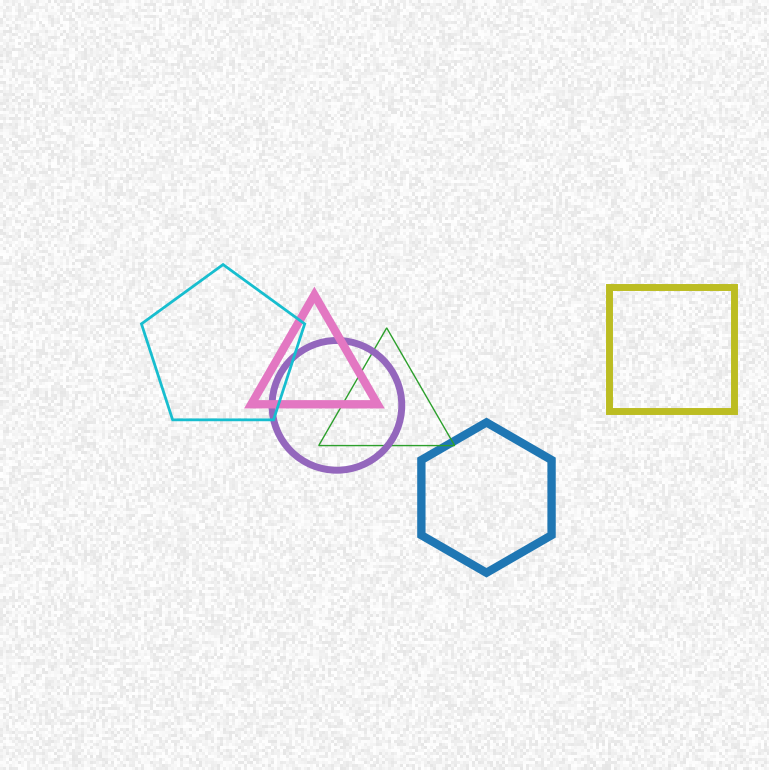[{"shape": "hexagon", "thickness": 3, "radius": 0.49, "center": [0.632, 0.354]}, {"shape": "triangle", "thickness": 0.5, "radius": 0.51, "center": [0.502, 0.472]}, {"shape": "circle", "thickness": 2.5, "radius": 0.42, "center": [0.438, 0.474]}, {"shape": "triangle", "thickness": 3, "radius": 0.47, "center": [0.408, 0.522]}, {"shape": "square", "thickness": 2.5, "radius": 0.4, "center": [0.872, 0.547]}, {"shape": "pentagon", "thickness": 1, "radius": 0.56, "center": [0.29, 0.545]}]